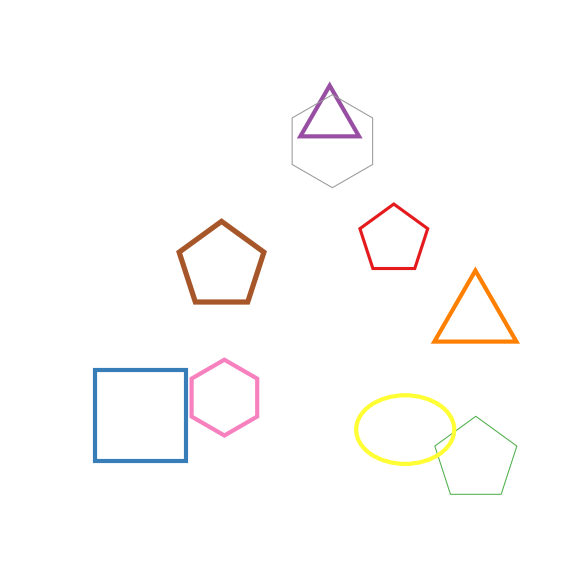[{"shape": "pentagon", "thickness": 1.5, "radius": 0.31, "center": [0.682, 0.584]}, {"shape": "square", "thickness": 2, "radius": 0.4, "center": [0.243, 0.28]}, {"shape": "pentagon", "thickness": 0.5, "radius": 0.37, "center": [0.824, 0.204]}, {"shape": "triangle", "thickness": 2, "radius": 0.29, "center": [0.571, 0.792]}, {"shape": "triangle", "thickness": 2, "radius": 0.41, "center": [0.823, 0.449]}, {"shape": "oval", "thickness": 2, "radius": 0.42, "center": [0.702, 0.255]}, {"shape": "pentagon", "thickness": 2.5, "radius": 0.39, "center": [0.384, 0.539]}, {"shape": "hexagon", "thickness": 2, "radius": 0.33, "center": [0.389, 0.311]}, {"shape": "hexagon", "thickness": 0.5, "radius": 0.4, "center": [0.576, 0.755]}]